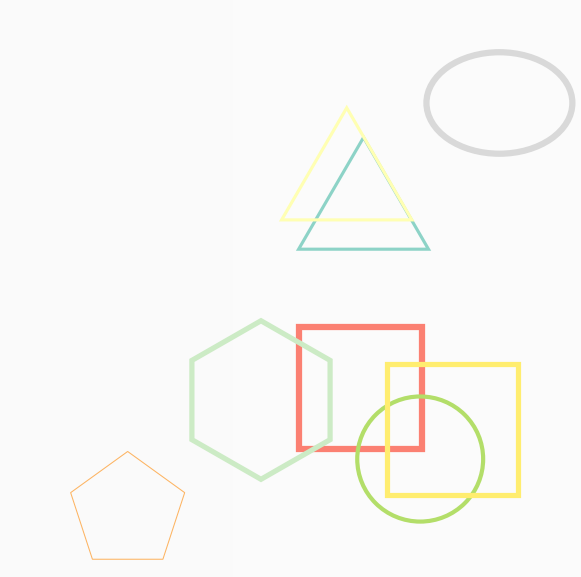[{"shape": "triangle", "thickness": 1.5, "radius": 0.64, "center": [0.625, 0.632]}, {"shape": "triangle", "thickness": 1.5, "radius": 0.65, "center": [0.597, 0.683]}, {"shape": "square", "thickness": 3, "radius": 0.53, "center": [0.62, 0.328]}, {"shape": "pentagon", "thickness": 0.5, "radius": 0.52, "center": [0.22, 0.114]}, {"shape": "circle", "thickness": 2, "radius": 0.54, "center": [0.723, 0.204]}, {"shape": "oval", "thickness": 3, "radius": 0.63, "center": [0.859, 0.821]}, {"shape": "hexagon", "thickness": 2.5, "radius": 0.69, "center": [0.449, 0.306]}, {"shape": "square", "thickness": 2.5, "radius": 0.56, "center": [0.779, 0.256]}]